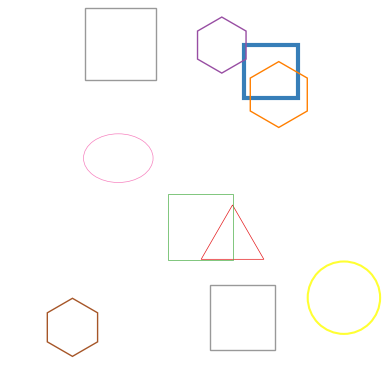[{"shape": "triangle", "thickness": 0.5, "radius": 0.47, "center": [0.604, 0.373]}, {"shape": "square", "thickness": 3, "radius": 0.35, "center": [0.704, 0.814]}, {"shape": "square", "thickness": 0.5, "radius": 0.43, "center": [0.521, 0.411]}, {"shape": "hexagon", "thickness": 1, "radius": 0.36, "center": [0.576, 0.883]}, {"shape": "hexagon", "thickness": 1, "radius": 0.43, "center": [0.724, 0.754]}, {"shape": "circle", "thickness": 1.5, "radius": 0.47, "center": [0.893, 0.227]}, {"shape": "hexagon", "thickness": 1, "radius": 0.38, "center": [0.188, 0.15]}, {"shape": "oval", "thickness": 0.5, "radius": 0.45, "center": [0.307, 0.589]}, {"shape": "square", "thickness": 1, "radius": 0.46, "center": [0.314, 0.885]}, {"shape": "square", "thickness": 1, "radius": 0.42, "center": [0.631, 0.176]}]